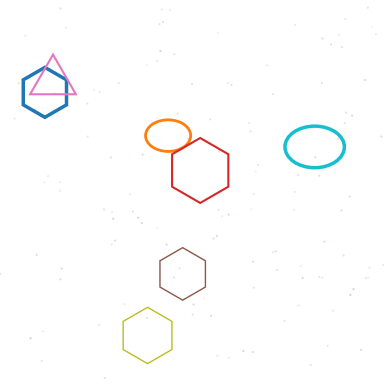[{"shape": "hexagon", "thickness": 2.5, "radius": 0.32, "center": [0.117, 0.76]}, {"shape": "oval", "thickness": 2, "radius": 0.29, "center": [0.437, 0.648]}, {"shape": "hexagon", "thickness": 1.5, "radius": 0.42, "center": [0.52, 0.557]}, {"shape": "hexagon", "thickness": 1, "radius": 0.34, "center": [0.474, 0.289]}, {"shape": "triangle", "thickness": 1.5, "radius": 0.34, "center": [0.138, 0.789]}, {"shape": "hexagon", "thickness": 1, "radius": 0.37, "center": [0.383, 0.129]}, {"shape": "oval", "thickness": 2.5, "radius": 0.39, "center": [0.817, 0.618]}]